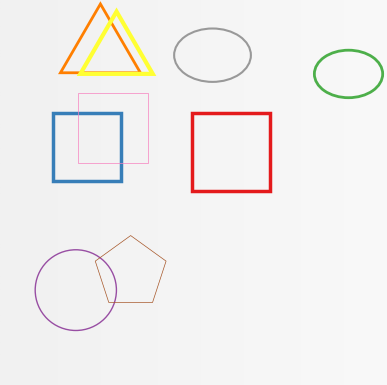[{"shape": "square", "thickness": 2.5, "radius": 0.5, "center": [0.596, 0.605]}, {"shape": "square", "thickness": 2.5, "radius": 0.44, "center": [0.224, 0.618]}, {"shape": "oval", "thickness": 2, "radius": 0.44, "center": [0.899, 0.808]}, {"shape": "circle", "thickness": 1, "radius": 0.52, "center": [0.196, 0.246]}, {"shape": "triangle", "thickness": 2, "radius": 0.6, "center": [0.259, 0.871]}, {"shape": "triangle", "thickness": 3, "radius": 0.54, "center": [0.301, 0.862]}, {"shape": "pentagon", "thickness": 0.5, "radius": 0.48, "center": [0.337, 0.292]}, {"shape": "square", "thickness": 0.5, "radius": 0.45, "center": [0.292, 0.666]}, {"shape": "oval", "thickness": 1.5, "radius": 0.5, "center": [0.548, 0.857]}]